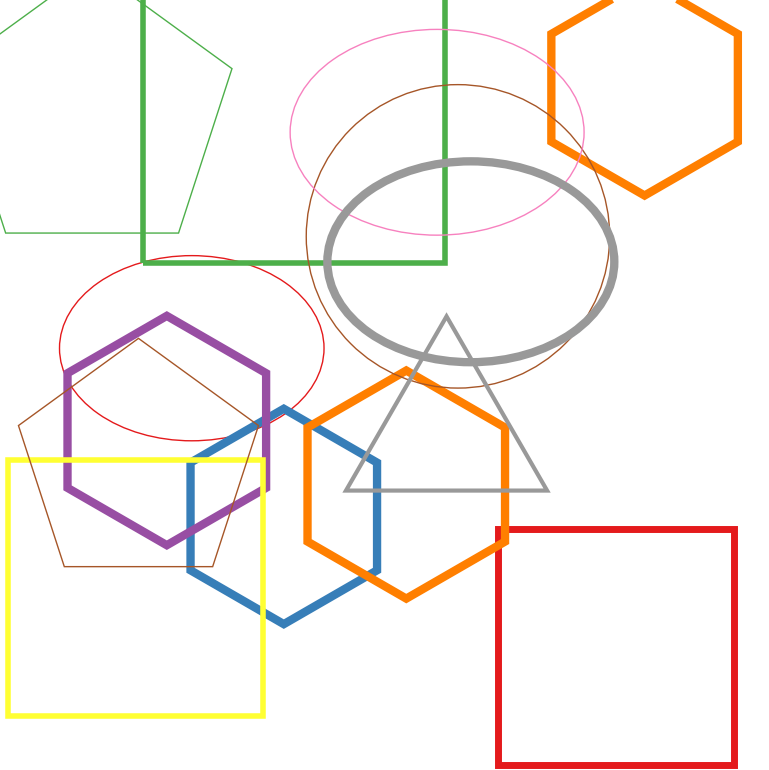[{"shape": "oval", "thickness": 0.5, "radius": 0.86, "center": [0.249, 0.548]}, {"shape": "square", "thickness": 2.5, "radius": 0.77, "center": [0.8, 0.159]}, {"shape": "hexagon", "thickness": 3, "radius": 0.7, "center": [0.369, 0.329]}, {"shape": "square", "thickness": 2, "radius": 0.98, "center": [0.382, 0.855]}, {"shape": "pentagon", "thickness": 0.5, "radius": 0.95, "center": [0.12, 0.852]}, {"shape": "hexagon", "thickness": 3, "radius": 0.74, "center": [0.217, 0.441]}, {"shape": "hexagon", "thickness": 3, "radius": 0.74, "center": [0.528, 0.371]}, {"shape": "hexagon", "thickness": 3, "radius": 0.7, "center": [0.837, 0.886]}, {"shape": "square", "thickness": 2, "radius": 0.83, "center": [0.176, 0.236]}, {"shape": "circle", "thickness": 0.5, "radius": 0.99, "center": [0.595, 0.693]}, {"shape": "pentagon", "thickness": 0.5, "radius": 0.82, "center": [0.18, 0.397]}, {"shape": "oval", "thickness": 0.5, "radius": 0.95, "center": [0.568, 0.828]}, {"shape": "triangle", "thickness": 1.5, "radius": 0.75, "center": [0.58, 0.438]}, {"shape": "oval", "thickness": 3, "radius": 0.93, "center": [0.611, 0.66]}]